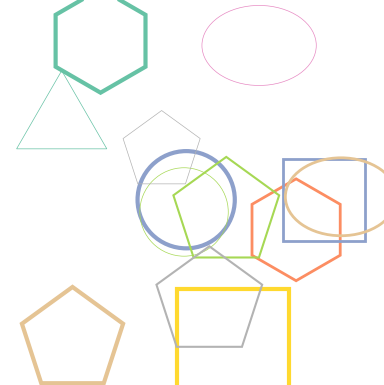[{"shape": "triangle", "thickness": 0.5, "radius": 0.68, "center": [0.16, 0.681]}, {"shape": "hexagon", "thickness": 3, "radius": 0.67, "center": [0.261, 0.894]}, {"shape": "hexagon", "thickness": 2, "radius": 0.66, "center": [0.769, 0.403]}, {"shape": "square", "thickness": 2, "radius": 0.53, "center": [0.841, 0.48]}, {"shape": "circle", "thickness": 3, "radius": 0.63, "center": [0.484, 0.481]}, {"shape": "oval", "thickness": 0.5, "radius": 0.74, "center": [0.673, 0.882]}, {"shape": "circle", "thickness": 0.5, "radius": 0.57, "center": [0.478, 0.449]}, {"shape": "pentagon", "thickness": 1.5, "radius": 0.72, "center": [0.588, 0.448]}, {"shape": "square", "thickness": 3, "radius": 0.73, "center": [0.605, 0.104]}, {"shape": "pentagon", "thickness": 3, "radius": 0.69, "center": [0.188, 0.116]}, {"shape": "oval", "thickness": 2, "radius": 0.72, "center": [0.886, 0.489]}, {"shape": "pentagon", "thickness": 0.5, "radius": 0.53, "center": [0.42, 0.608]}, {"shape": "pentagon", "thickness": 1.5, "radius": 0.72, "center": [0.544, 0.216]}]